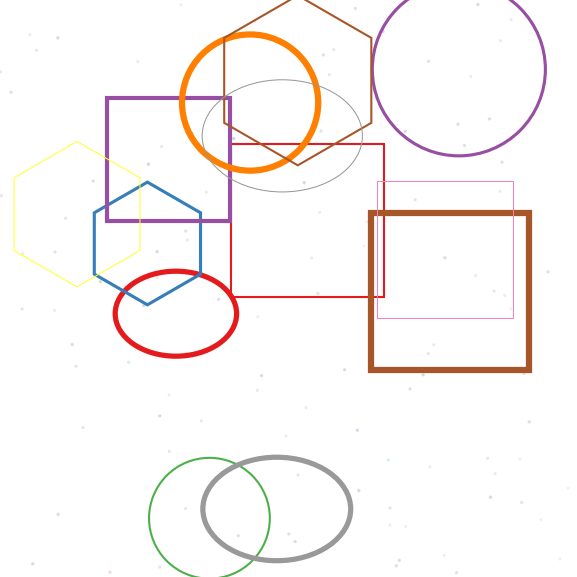[{"shape": "oval", "thickness": 2.5, "radius": 0.53, "center": [0.305, 0.456]}, {"shape": "square", "thickness": 1, "radius": 0.67, "center": [0.532, 0.617]}, {"shape": "hexagon", "thickness": 1.5, "radius": 0.53, "center": [0.255, 0.578]}, {"shape": "circle", "thickness": 1, "radius": 0.52, "center": [0.363, 0.102]}, {"shape": "circle", "thickness": 1.5, "radius": 0.75, "center": [0.795, 0.879]}, {"shape": "square", "thickness": 2, "radius": 0.53, "center": [0.292, 0.723]}, {"shape": "circle", "thickness": 3, "radius": 0.59, "center": [0.433, 0.822]}, {"shape": "hexagon", "thickness": 0.5, "radius": 0.63, "center": [0.133, 0.628]}, {"shape": "square", "thickness": 3, "radius": 0.68, "center": [0.779, 0.494]}, {"shape": "hexagon", "thickness": 1, "radius": 0.74, "center": [0.516, 0.86]}, {"shape": "square", "thickness": 0.5, "radius": 0.59, "center": [0.77, 0.567]}, {"shape": "oval", "thickness": 0.5, "radius": 0.69, "center": [0.489, 0.764]}, {"shape": "oval", "thickness": 2.5, "radius": 0.64, "center": [0.479, 0.118]}]